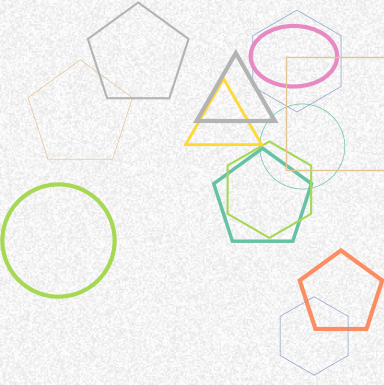[{"shape": "circle", "thickness": 0.5, "radius": 0.55, "center": [0.785, 0.619]}, {"shape": "pentagon", "thickness": 2.5, "radius": 0.67, "center": [0.682, 0.482]}, {"shape": "pentagon", "thickness": 3, "radius": 0.56, "center": [0.886, 0.237]}, {"shape": "hexagon", "thickness": 0.5, "radius": 0.66, "center": [0.771, 0.841]}, {"shape": "hexagon", "thickness": 0.5, "radius": 0.51, "center": [0.816, 0.127]}, {"shape": "oval", "thickness": 3, "radius": 0.56, "center": [0.763, 0.854]}, {"shape": "hexagon", "thickness": 1.5, "radius": 0.63, "center": [0.7, 0.507]}, {"shape": "circle", "thickness": 3, "radius": 0.73, "center": [0.152, 0.375]}, {"shape": "triangle", "thickness": 2, "radius": 0.57, "center": [0.581, 0.681]}, {"shape": "square", "thickness": 1, "radius": 0.73, "center": [0.891, 0.706]}, {"shape": "pentagon", "thickness": 0.5, "radius": 0.71, "center": [0.209, 0.702]}, {"shape": "pentagon", "thickness": 1.5, "radius": 0.69, "center": [0.359, 0.856]}, {"shape": "triangle", "thickness": 3, "radius": 0.59, "center": [0.612, 0.745]}]